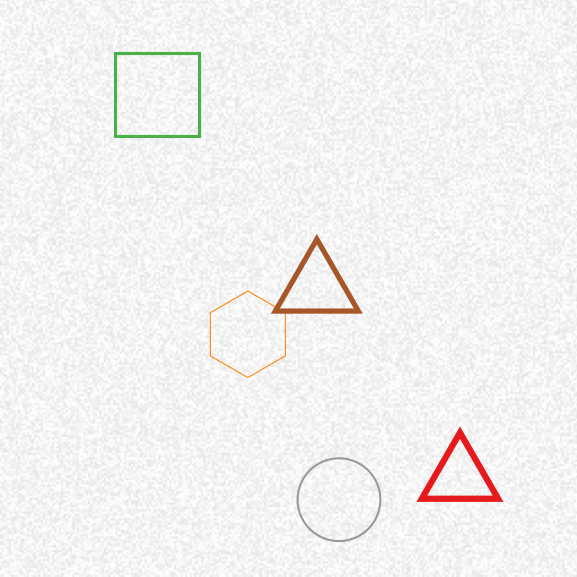[{"shape": "triangle", "thickness": 3, "radius": 0.38, "center": [0.797, 0.174]}, {"shape": "square", "thickness": 1.5, "radius": 0.36, "center": [0.272, 0.835]}, {"shape": "hexagon", "thickness": 0.5, "radius": 0.37, "center": [0.429, 0.42]}, {"shape": "triangle", "thickness": 2.5, "radius": 0.41, "center": [0.549, 0.502]}, {"shape": "circle", "thickness": 1, "radius": 0.36, "center": [0.587, 0.134]}]